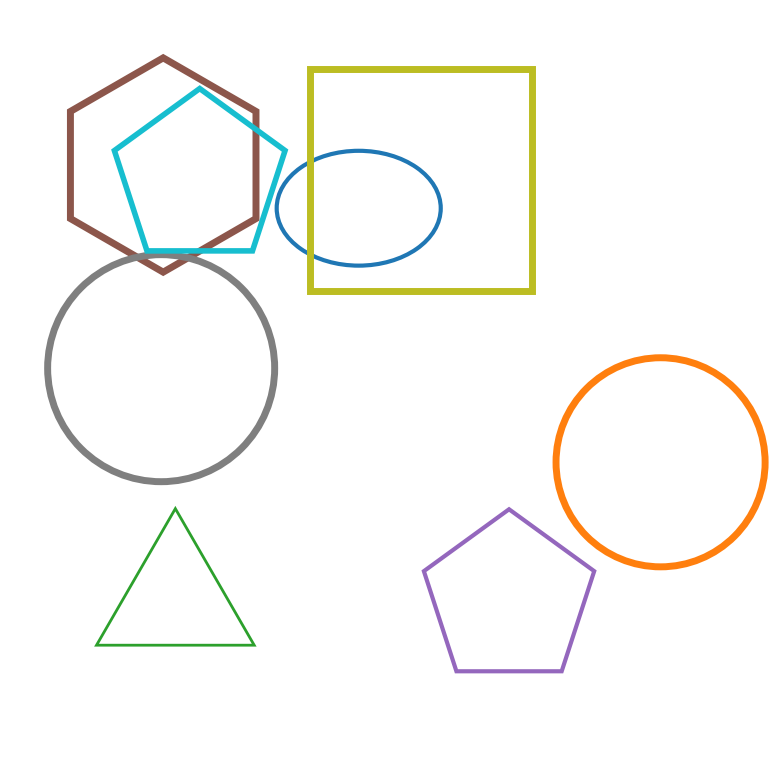[{"shape": "oval", "thickness": 1.5, "radius": 0.53, "center": [0.466, 0.73]}, {"shape": "circle", "thickness": 2.5, "radius": 0.68, "center": [0.858, 0.4]}, {"shape": "triangle", "thickness": 1, "radius": 0.59, "center": [0.228, 0.221]}, {"shape": "pentagon", "thickness": 1.5, "radius": 0.58, "center": [0.661, 0.222]}, {"shape": "hexagon", "thickness": 2.5, "radius": 0.7, "center": [0.212, 0.786]}, {"shape": "circle", "thickness": 2.5, "radius": 0.74, "center": [0.209, 0.522]}, {"shape": "square", "thickness": 2.5, "radius": 0.72, "center": [0.547, 0.767]}, {"shape": "pentagon", "thickness": 2, "radius": 0.58, "center": [0.259, 0.768]}]